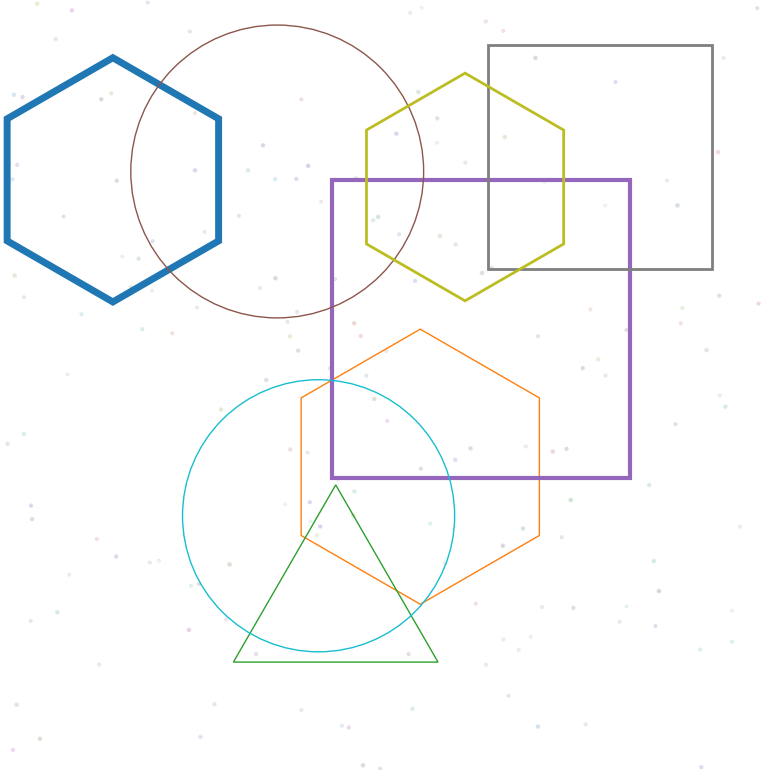[{"shape": "hexagon", "thickness": 2.5, "radius": 0.79, "center": [0.147, 0.766]}, {"shape": "hexagon", "thickness": 0.5, "radius": 0.89, "center": [0.546, 0.394]}, {"shape": "triangle", "thickness": 0.5, "radius": 0.77, "center": [0.436, 0.217]}, {"shape": "square", "thickness": 1.5, "radius": 0.97, "center": [0.624, 0.573]}, {"shape": "circle", "thickness": 0.5, "radius": 0.95, "center": [0.36, 0.777]}, {"shape": "square", "thickness": 1, "radius": 0.73, "center": [0.779, 0.796]}, {"shape": "hexagon", "thickness": 1, "radius": 0.74, "center": [0.604, 0.757]}, {"shape": "circle", "thickness": 0.5, "radius": 0.88, "center": [0.414, 0.33]}]